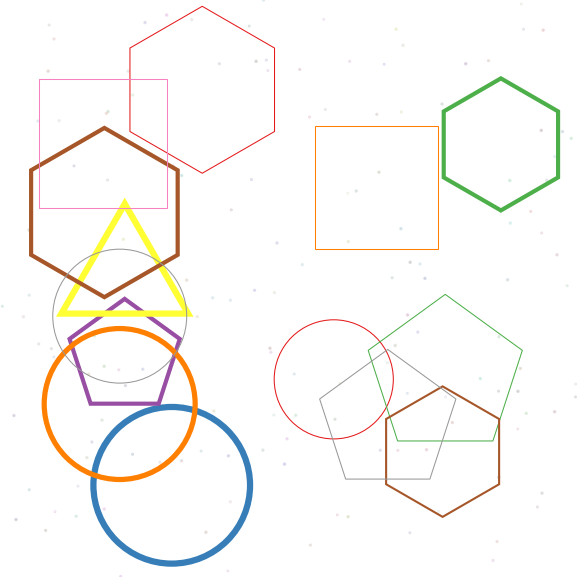[{"shape": "hexagon", "thickness": 0.5, "radius": 0.72, "center": [0.35, 0.844]}, {"shape": "circle", "thickness": 0.5, "radius": 0.52, "center": [0.578, 0.342]}, {"shape": "circle", "thickness": 3, "radius": 0.68, "center": [0.297, 0.159]}, {"shape": "hexagon", "thickness": 2, "radius": 0.57, "center": [0.867, 0.749]}, {"shape": "pentagon", "thickness": 0.5, "radius": 0.7, "center": [0.771, 0.349]}, {"shape": "pentagon", "thickness": 2, "radius": 0.5, "center": [0.216, 0.381]}, {"shape": "circle", "thickness": 2.5, "radius": 0.65, "center": [0.207, 0.3]}, {"shape": "square", "thickness": 0.5, "radius": 0.53, "center": [0.652, 0.674]}, {"shape": "triangle", "thickness": 3, "radius": 0.63, "center": [0.216, 0.519]}, {"shape": "hexagon", "thickness": 1, "radius": 0.56, "center": [0.766, 0.217]}, {"shape": "hexagon", "thickness": 2, "radius": 0.73, "center": [0.181, 0.631]}, {"shape": "square", "thickness": 0.5, "radius": 0.56, "center": [0.178, 0.751]}, {"shape": "pentagon", "thickness": 0.5, "radius": 0.62, "center": [0.671, 0.27]}, {"shape": "circle", "thickness": 0.5, "radius": 0.58, "center": [0.207, 0.452]}]